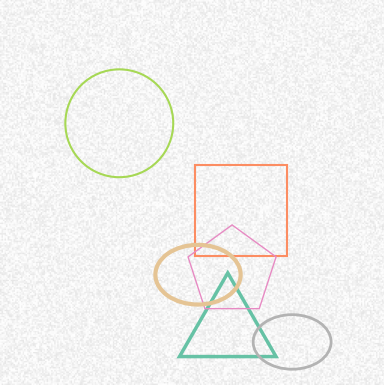[{"shape": "triangle", "thickness": 2.5, "radius": 0.72, "center": [0.592, 0.146]}, {"shape": "square", "thickness": 1.5, "radius": 0.59, "center": [0.625, 0.453]}, {"shape": "pentagon", "thickness": 1, "radius": 0.6, "center": [0.603, 0.296]}, {"shape": "circle", "thickness": 1.5, "radius": 0.7, "center": [0.31, 0.68]}, {"shape": "oval", "thickness": 3, "radius": 0.55, "center": [0.514, 0.287]}, {"shape": "oval", "thickness": 2, "radius": 0.51, "center": [0.759, 0.112]}]